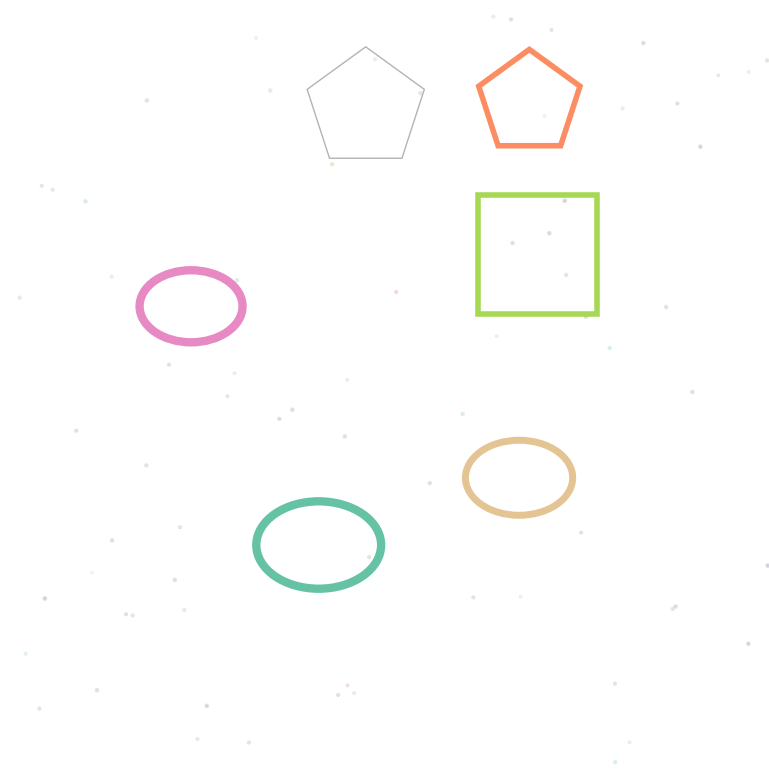[{"shape": "oval", "thickness": 3, "radius": 0.41, "center": [0.414, 0.292]}, {"shape": "pentagon", "thickness": 2, "radius": 0.35, "center": [0.687, 0.867]}, {"shape": "oval", "thickness": 3, "radius": 0.33, "center": [0.248, 0.602]}, {"shape": "square", "thickness": 2, "radius": 0.39, "center": [0.698, 0.67]}, {"shape": "oval", "thickness": 2.5, "radius": 0.35, "center": [0.674, 0.38]}, {"shape": "pentagon", "thickness": 0.5, "radius": 0.4, "center": [0.475, 0.859]}]